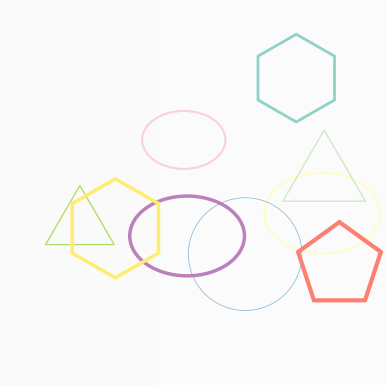[{"shape": "hexagon", "thickness": 2, "radius": 0.57, "center": [0.765, 0.797]}, {"shape": "oval", "thickness": 1, "radius": 0.75, "center": [0.831, 0.446]}, {"shape": "pentagon", "thickness": 3, "radius": 0.56, "center": [0.876, 0.311]}, {"shape": "circle", "thickness": 0.5, "radius": 0.73, "center": [0.633, 0.34]}, {"shape": "triangle", "thickness": 1, "radius": 0.51, "center": [0.206, 0.416]}, {"shape": "oval", "thickness": 1.5, "radius": 0.54, "center": [0.474, 0.637]}, {"shape": "oval", "thickness": 2.5, "radius": 0.74, "center": [0.483, 0.387]}, {"shape": "triangle", "thickness": 1, "radius": 0.62, "center": [0.837, 0.539]}, {"shape": "hexagon", "thickness": 2.5, "radius": 0.64, "center": [0.298, 0.407]}]